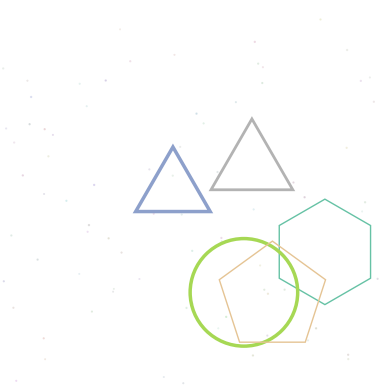[{"shape": "hexagon", "thickness": 1, "radius": 0.68, "center": [0.844, 0.346]}, {"shape": "triangle", "thickness": 2.5, "radius": 0.56, "center": [0.449, 0.506]}, {"shape": "circle", "thickness": 2.5, "radius": 0.7, "center": [0.634, 0.241]}, {"shape": "pentagon", "thickness": 1, "radius": 0.73, "center": [0.708, 0.229]}, {"shape": "triangle", "thickness": 2, "radius": 0.61, "center": [0.654, 0.568]}]